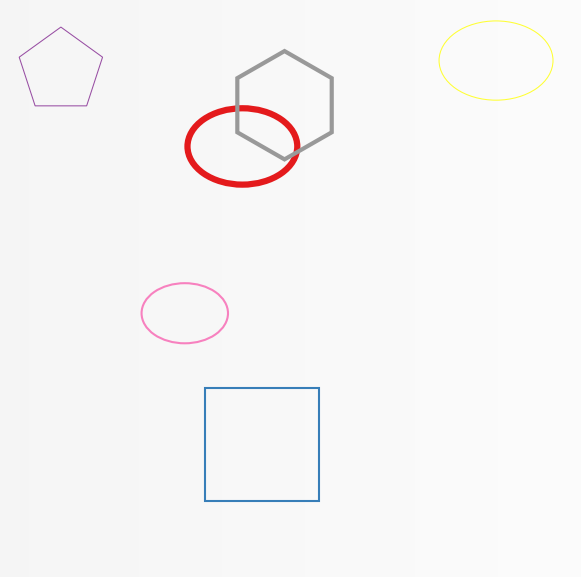[{"shape": "oval", "thickness": 3, "radius": 0.47, "center": [0.417, 0.746]}, {"shape": "square", "thickness": 1, "radius": 0.49, "center": [0.451, 0.229]}, {"shape": "pentagon", "thickness": 0.5, "radius": 0.38, "center": [0.105, 0.877]}, {"shape": "oval", "thickness": 0.5, "radius": 0.49, "center": [0.853, 0.894]}, {"shape": "oval", "thickness": 1, "radius": 0.37, "center": [0.318, 0.457]}, {"shape": "hexagon", "thickness": 2, "radius": 0.47, "center": [0.49, 0.817]}]